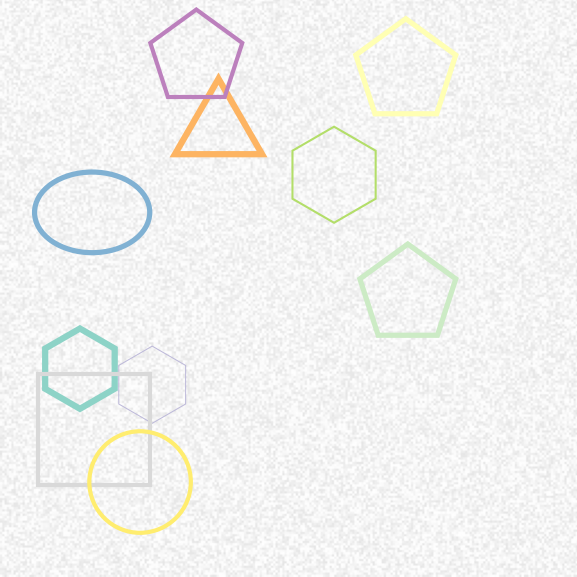[{"shape": "hexagon", "thickness": 3, "radius": 0.35, "center": [0.138, 0.361]}, {"shape": "pentagon", "thickness": 2.5, "radius": 0.45, "center": [0.703, 0.876]}, {"shape": "hexagon", "thickness": 0.5, "radius": 0.33, "center": [0.264, 0.333]}, {"shape": "oval", "thickness": 2.5, "radius": 0.5, "center": [0.16, 0.631]}, {"shape": "triangle", "thickness": 3, "radius": 0.44, "center": [0.378, 0.776]}, {"shape": "hexagon", "thickness": 1, "radius": 0.42, "center": [0.578, 0.697]}, {"shape": "square", "thickness": 2, "radius": 0.48, "center": [0.163, 0.255]}, {"shape": "pentagon", "thickness": 2, "radius": 0.42, "center": [0.34, 0.899]}, {"shape": "pentagon", "thickness": 2.5, "radius": 0.44, "center": [0.706, 0.489]}, {"shape": "circle", "thickness": 2, "radius": 0.44, "center": [0.243, 0.164]}]